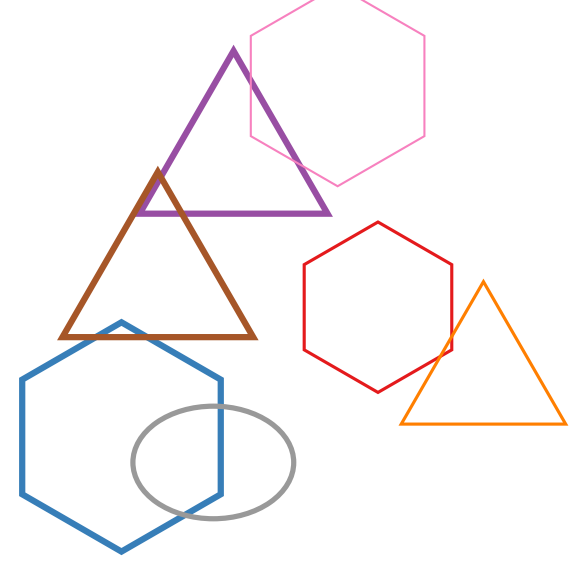[{"shape": "hexagon", "thickness": 1.5, "radius": 0.74, "center": [0.655, 0.467]}, {"shape": "hexagon", "thickness": 3, "radius": 0.99, "center": [0.21, 0.243]}, {"shape": "triangle", "thickness": 3, "radius": 0.94, "center": [0.404, 0.723]}, {"shape": "triangle", "thickness": 1.5, "radius": 0.82, "center": [0.837, 0.347]}, {"shape": "triangle", "thickness": 3, "radius": 0.95, "center": [0.273, 0.511]}, {"shape": "hexagon", "thickness": 1, "radius": 0.87, "center": [0.585, 0.85]}, {"shape": "oval", "thickness": 2.5, "radius": 0.7, "center": [0.369, 0.198]}]